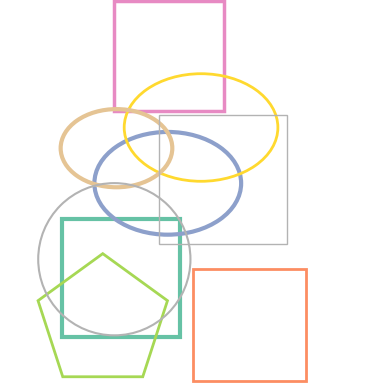[{"shape": "square", "thickness": 3, "radius": 0.77, "center": [0.315, 0.278]}, {"shape": "square", "thickness": 2, "radius": 0.73, "center": [0.649, 0.156]}, {"shape": "oval", "thickness": 3, "radius": 0.95, "center": [0.436, 0.524]}, {"shape": "square", "thickness": 2.5, "radius": 0.71, "center": [0.44, 0.854]}, {"shape": "pentagon", "thickness": 2, "radius": 0.88, "center": [0.267, 0.164]}, {"shape": "oval", "thickness": 2, "radius": 1.0, "center": [0.522, 0.669]}, {"shape": "oval", "thickness": 3, "radius": 0.73, "center": [0.303, 0.615]}, {"shape": "square", "thickness": 1, "radius": 0.84, "center": [0.579, 0.534]}, {"shape": "circle", "thickness": 1.5, "radius": 0.99, "center": [0.297, 0.327]}]